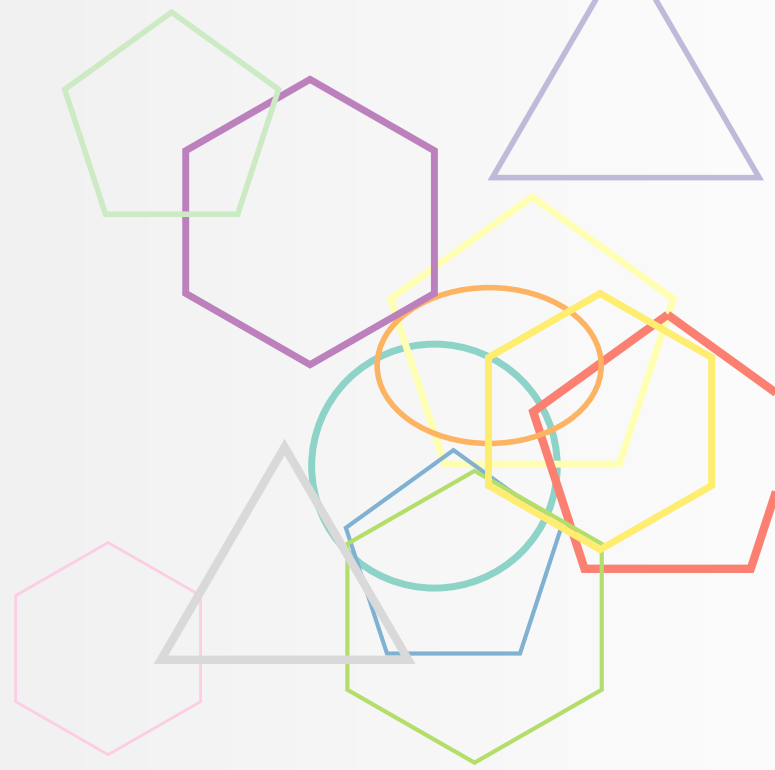[{"shape": "circle", "thickness": 2.5, "radius": 0.79, "center": [0.561, 0.395]}, {"shape": "pentagon", "thickness": 2.5, "radius": 0.96, "center": [0.686, 0.552]}, {"shape": "triangle", "thickness": 2, "radius": 0.99, "center": [0.807, 0.869]}, {"shape": "pentagon", "thickness": 3, "radius": 0.91, "center": [0.861, 0.409]}, {"shape": "pentagon", "thickness": 1.5, "radius": 0.73, "center": [0.585, 0.269]}, {"shape": "oval", "thickness": 2, "radius": 0.72, "center": [0.631, 0.525]}, {"shape": "hexagon", "thickness": 1.5, "radius": 0.95, "center": [0.612, 0.199]}, {"shape": "hexagon", "thickness": 1, "radius": 0.69, "center": [0.14, 0.158]}, {"shape": "triangle", "thickness": 3, "radius": 0.92, "center": [0.367, 0.235]}, {"shape": "hexagon", "thickness": 2.5, "radius": 0.93, "center": [0.4, 0.712]}, {"shape": "pentagon", "thickness": 2, "radius": 0.73, "center": [0.221, 0.839]}, {"shape": "hexagon", "thickness": 2.5, "radius": 0.83, "center": [0.774, 0.453]}]